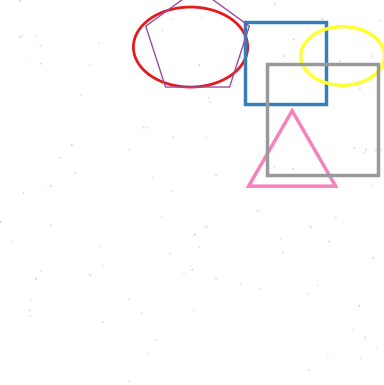[{"shape": "oval", "thickness": 2, "radius": 0.74, "center": [0.495, 0.878]}, {"shape": "square", "thickness": 2.5, "radius": 0.53, "center": [0.742, 0.836]}, {"shape": "pentagon", "thickness": 1, "radius": 0.71, "center": [0.513, 0.888]}, {"shape": "oval", "thickness": 2.5, "radius": 0.54, "center": [0.89, 0.855]}, {"shape": "triangle", "thickness": 2.5, "radius": 0.65, "center": [0.759, 0.582]}, {"shape": "square", "thickness": 2.5, "radius": 0.72, "center": [0.838, 0.689]}]